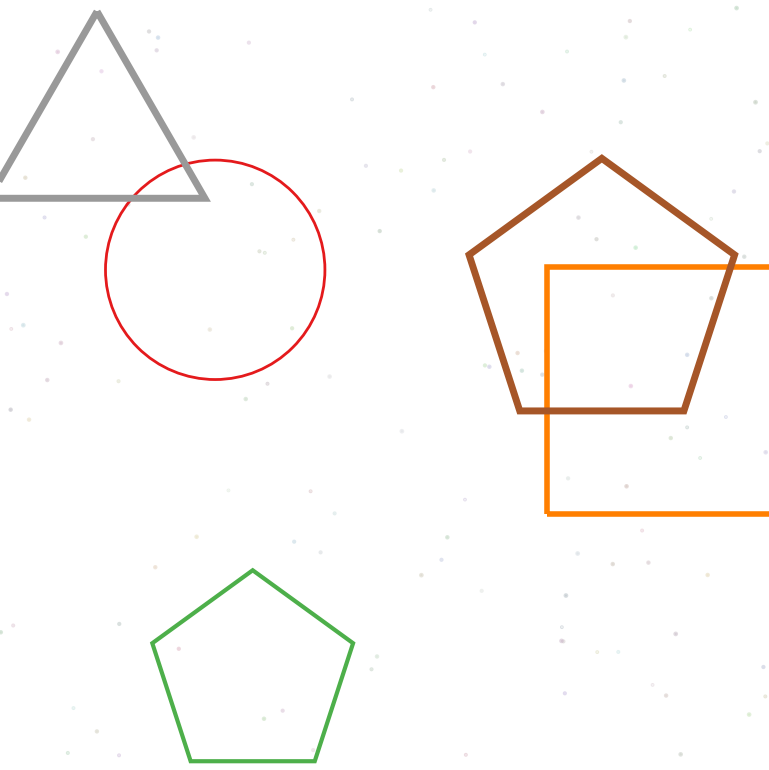[{"shape": "circle", "thickness": 1, "radius": 0.71, "center": [0.279, 0.65]}, {"shape": "pentagon", "thickness": 1.5, "radius": 0.69, "center": [0.328, 0.122]}, {"shape": "square", "thickness": 2, "radius": 0.8, "center": [0.871, 0.493]}, {"shape": "pentagon", "thickness": 2.5, "radius": 0.91, "center": [0.782, 0.613]}, {"shape": "triangle", "thickness": 2.5, "radius": 0.81, "center": [0.126, 0.823]}]